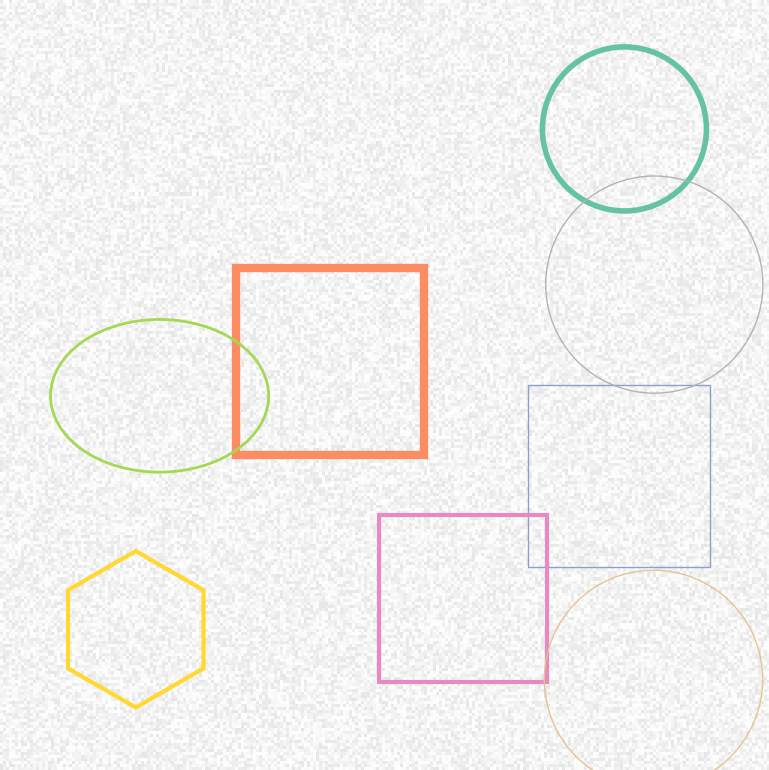[{"shape": "circle", "thickness": 2, "radius": 0.53, "center": [0.811, 0.833]}, {"shape": "square", "thickness": 3, "radius": 0.61, "center": [0.429, 0.531]}, {"shape": "square", "thickness": 0.5, "radius": 0.59, "center": [0.804, 0.382]}, {"shape": "square", "thickness": 1.5, "radius": 0.54, "center": [0.601, 0.223]}, {"shape": "oval", "thickness": 1, "radius": 0.71, "center": [0.207, 0.486]}, {"shape": "hexagon", "thickness": 1.5, "radius": 0.51, "center": [0.176, 0.183]}, {"shape": "circle", "thickness": 0.5, "radius": 0.71, "center": [0.849, 0.118]}, {"shape": "circle", "thickness": 0.5, "radius": 0.71, "center": [0.85, 0.63]}]